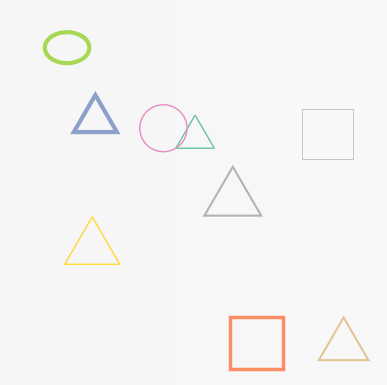[{"shape": "triangle", "thickness": 1, "radius": 0.29, "center": [0.503, 0.644]}, {"shape": "square", "thickness": 2.5, "radius": 0.34, "center": [0.662, 0.109]}, {"shape": "triangle", "thickness": 3, "radius": 0.32, "center": [0.246, 0.689]}, {"shape": "circle", "thickness": 1, "radius": 0.3, "center": [0.422, 0.667]}, {"shape": "oval", "thickness": 3, "radius": 0.29, "center": [0.173, 0.876]}, {"shape": "triangle", "thickness": 1, "radius": 0.41, "center": [0.238, 0.355]}, {"shape": "triangle", "thickness": 1.5, "radius": 0.37, "center": [0.887, 0.102]}, {"shape": "triangle", "thickness": 1.5, "radius": 0.42, "center": [0.601, 0.482]}, {"shape": "square", "thickness": 0.5, "radius": 0.32, "center": [0.845, 0.653]}]